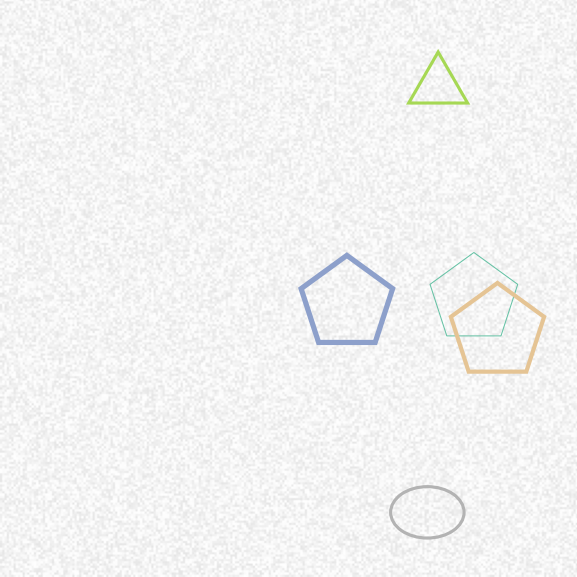[{"shape": "pentagon", "thickness": 0.5, "radius": 0.4, "center": [0.821, 0.482]}, {"shape": "pentagon", "thickness": 2.5, "radius": 0.42, "center": [0.601, 0.474]}, {"shape": "triangle", "thickness": 1.5, "radius": 0.29, "center": [0.759, 0.85]}, {"shape": "pentagon", "thickness": 2, "radius": 0.42, "center": [0.861, 0.424]}, {"shape": "oval", "thickness": 1.5, "radius": 0.32, "center": [0.74, 0.112]}]